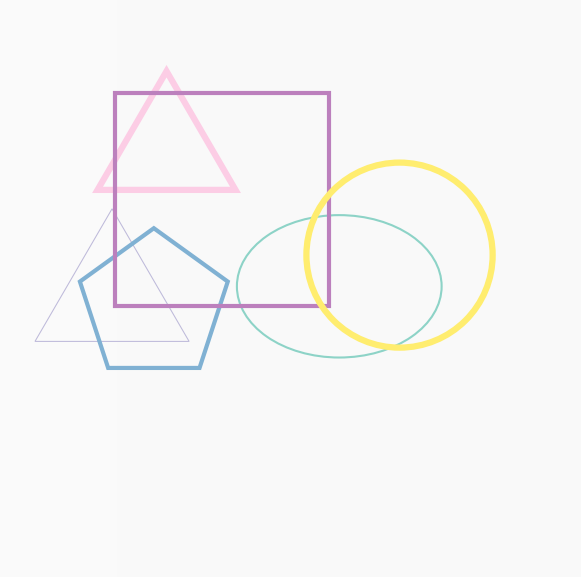[{"shape": "oval", "thickness": 1, "radius": 0.88, "center": [0.584, 0.503]}, {"shape": "triangle", "thickness": 0.5, "radius": 0.77, "center": [0.193, 0.484]}, {"shape": "pentagon", "thickness": 2, "radius": 0.67, "center": [0.265, 0.47]}, {"shape": "triangle", "thickness": 3, "radius": 0.69, "center": [0.287, 0.739]}, {"shape": "square", "thickness": 2, "radius": 0.92, "center": [0.382, 0.654]}, {"shape": "circle", "thickness": 3, "radius": 0.8, "center": [0.687, 0.557]}]